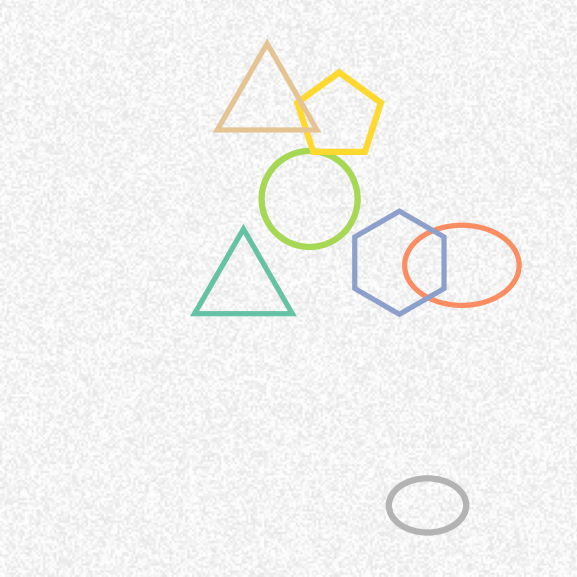[{"shape": "triangle", "thickness": 2.5, "radius": 0.49, "center": [0.422, 0.505]}, {"shape": "oval", "thickness": 2.5, "radius": 0.5, "center": [0.8, 0.54]}, {"shape": "hexagon", "thickness": 2.5, "radius": 0.45, "center": [0.692, 0.544]}, {"shape": "circle", "thickness": 3, "radius": 0.42, "center": [0.536, 0.655]}, {"shape": "pentagon", "thickness": 3, "radius": 0.38, "center": [0.587, 0.798]}, {"shape": "triangle", "thickness": 2.5, "radius": 0.5, "center": [0.463, 0.824]}, {"shape": "oval", "thickness": 3, "radius": 0.34, "center": [0.74, 0.124]}]